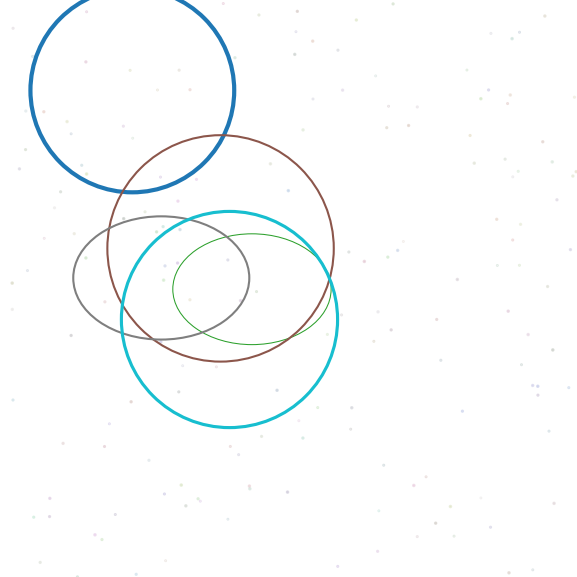[{"shape": "circle", "thickness": 2, "radius": 0.88, "center": [0.229, 0.843]}, {"shape": "oval", "thickness": 0.5, "radius": 0.69, "center": [0.436, 0.498]}, {"shape": "circle", "thickness": 1, "radius": 0.98, "center": [0.382, 0.569]}, {"shape": "oval", "thickness": 1, "radius": 0.76, "center": [0.279, 0.518]}, {"shape": "circle", "thickness": 1.5, "radius": 0.94, "center": [0.397, 0.446]}]